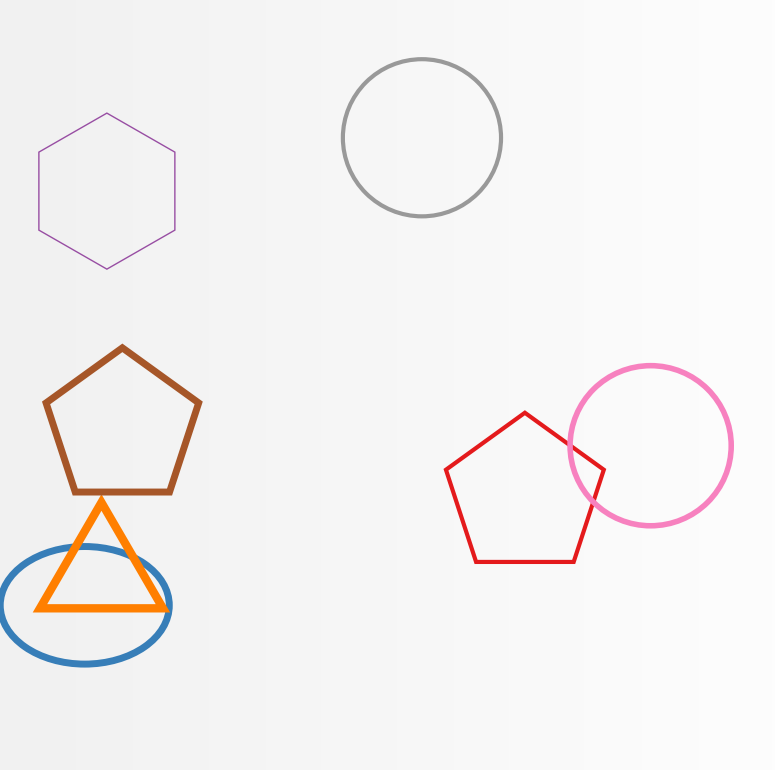[{"shape": "pentagon", "thickness": 1.5, "radius": 0.54, "center": [0.677, 0.357]}, {"shape": "oval", "thickness": 2.5, "radius": 0.55, "center": [0.109, 0.214]}, {"shape": "hexagon", "thickness": 0.5, "radius": 0.51, "center": [0.138, 0.752]}, {"shape": "triangle", "thickness": 3, "radius": 0.46, "center": [0.131, 0.256]}, {"shape": "pentagon", "thickness": 2.5, "radius": 0.52, "center": [0.158, 0.445]}, {"shape": "circle", "thickness": 2, "radius": 0.52, "center": [0.84, 0.421]}, {"shape": "circle", "thickness": 1.5, "radius": 0.51, "center": [0.544, 0.821]}]